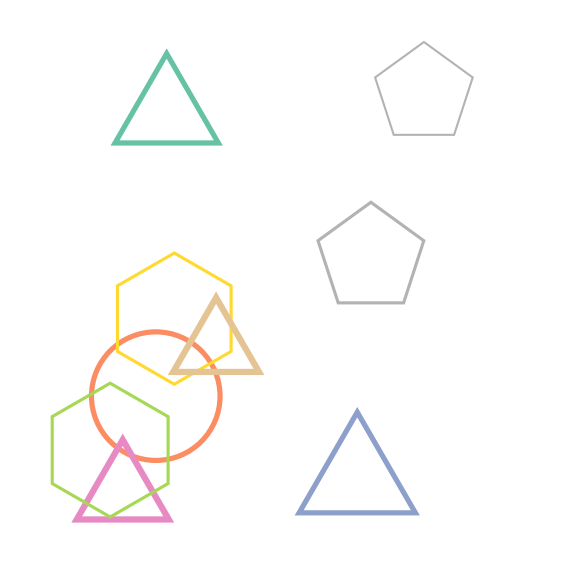[{"shape": "triangle", "thickness": 2.5, "radius": 0.52, "center": [0.289, 0.803]}, {"shape": "circle", "thickness": 2.5, "radius": 0.56, "center": [0.27, 0.313]}, {"shape": "triangle", "thickness": 2.5, "radius": 0.58, "center": [0.619, 0.169]}, {"shape": "triangle", "thickness": 3, "radius": 0.46, "center": [0.213, 0.146]}, {"shape": "hexagon", "thickness": 1.5, "radius": 0.58, "center": [0.191, 0.22]}, {"shape": "hexagon", "thickness": 1.5, "radius": 0.57, "center": [0.302, 0.447]}, {"shape": "triangle", "thickness": 3, "radius": 0.43, "center": [0.374, 0.398]}, {"shape": "pentagon", "thickness": 1, "radius": 0.44, "center": [0.734, 0.838]}, {"shape": "pentagon", "thickness": 1.5, "radius": 0.48, "center": [0.642, 0.553]}]